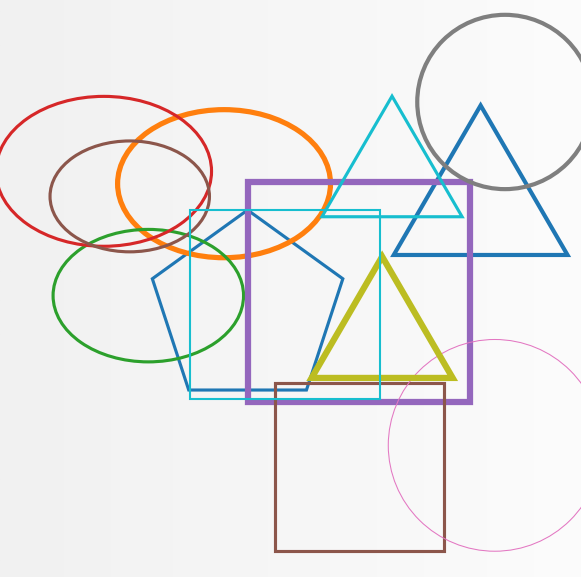[{"shape": "triangle", "thickness": 2, "radius": 0.86, "center": [0.827, 0.644]}, {"shape": "pentagon", "thickness": 1.5, "radius": 0.86, "center": [0.426, 0.463]}, {"shape": "oval", "thickness": 2.5, "radius": 0.92, "center": [0.385, 0.681]}, {"shape": "oval", "thickness": 1.5, "radius": 0.82, "center": [0.255, 0.487]}, {"shape": "oval", "thickness": 1.5, "radius": 0.93, "center": [0.179, 0.702]}, {"shape": "square", "thickness": 3, "radius": 0.96, "center": [0.617, 0.493]}, {"shape": "oval", "thickness": 1.5, "radius": 0.69, "center": [0.223, 0.659]}, {"shape": "square", "thickness": 1.5, "radius": 0.73, "center": [0.618, 0.191]}, {"shape": "circle", "thickness": 0.5, "radius": 0.92, "center": [0.851, 0.228]}, {"shape": "circle", "thickness": 2, "radius": 0.75, "center": [0.869, 0.823]}, {"shape": "triangle", "thickness": 3, "radius": 0.7, "center": [0.657, 0.415]}, {"shape": "square", "thickness": 1, "radius": 0.82, "center": [0.49, 0.472]}, {"shape": "triangle", "thickness": 1.5, "radius": 0.7, "center": [0.674, 0.693]}]